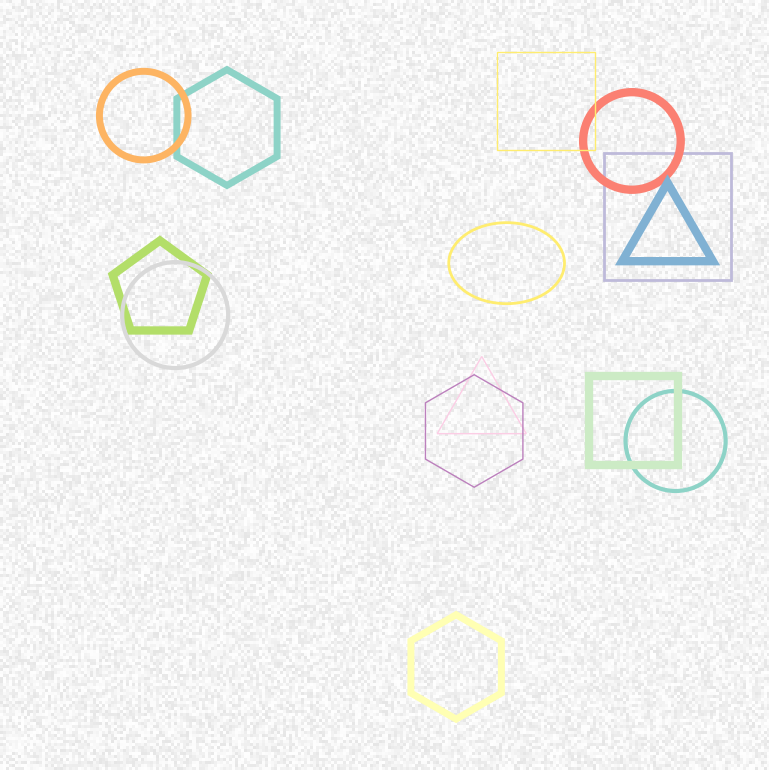[{"shape": "hexagon", "thickness": 2.5, "radius": 0.38, "center": [0.295, 0.834]}, {"shape": "circle", "thickness": 1.5, "radius": 0.33, "center": [0.877, 0.427]}, {"shape": "hexagon", "thickness": 2.5, "radius": 0.34, "center": [0.592, 0.134]}, {"shape": "square", "thickness": 1, "radius": 0.41, "center": [0.867, 0.719]}, {"shape": "circle", "thickness": 3, "radius": 0.32, "center": [0.821, 0.817]}, {"shape": "triangle", "thickness": 3, "radius": 0.34, "center": [0.867, 0.695]}, {"shape": "circle", "thickness": 2.5, "radius": 0.29, "center": [0.187, 0.85]}, {"shape": "pentagon", "thickness": 3, "radius": 0.32, "center": [0.208, 0.623]}, {"shape": "triangle", "thickness": 0.5, "radius": 0.33, "center": [0.626, 0.47]}, {"shape": "circle", "thickness": 1.5, "radius": 0.34, "center": [0.228, 0.591]}, {"shape": "hexagon", "thickness": 0.5, "radius": 0.37, "center": [0.616, 0.44]}, {"shape": "square", "thickness": 3, "radius": 0.29, "center": [0.823, 0.454]}, {"shape": "oval", "thickness": 1, "radius": 0.38, "center": [0.658, 0.658]}, {"shape": "square", "thickness": 0.5, "radius": 0.32, "center": [0.709, 0.869]}]